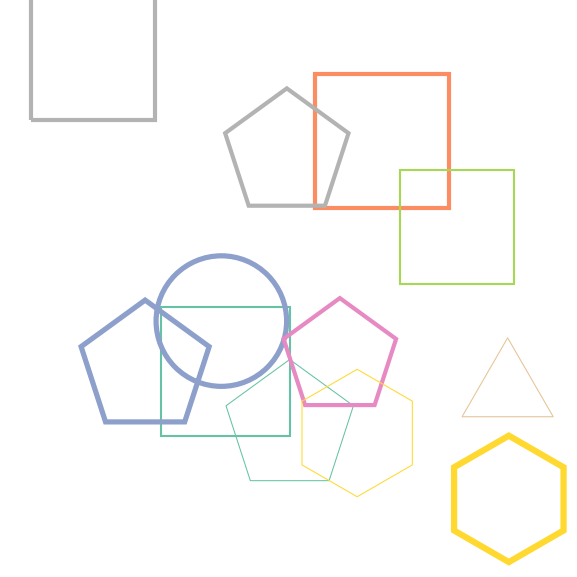[{"shape": "pentagon", "thickness": 0.5, "radius": 0.58, "center": [0.502, 0.261]}, {"shape": "square", "thickness": 1, "radius": 0.56, "center": [0.391, 0.355]}, {"shape": "square", "thickness": 2, "radius": 0.58, "center": [0.662, 0.755]}, {"shape": "pentagon", "thickness": 2.5, "radius": 0.58, "center": [0.251, 0.363]}, {"shape": "circle", "thickness": 2.5, "radius": 0.57, "center": [0.383, 0.443]}, {"shape": "pentagon", "thickness": 2, "radius": 0.51, "center": [0.588, 0.381]}, {"shape": "square", "thickness": 1, "radius": 0.49, "center": [0.792, 0.607]}, {"shape": "hexagon", "thickness": 0.5, "radius": 0.55, "center": [0.618, 0.249]}, {"shape": "hexagon", "thickness": 3, "radius": 0.55, "center": [0.881, 0.135]}, {"shape": "triangle", "thickness": 0.5, "radius": 0.46, "center": [0.879, 0.323]}, {"shape": "square", "thickness": 2, "radius": 0.54, "center": [0.162, 0.899]}, {"shape": "pentagon", "thickness": 2, "radius": 0.56, "center": [0.497, 0.734]}]